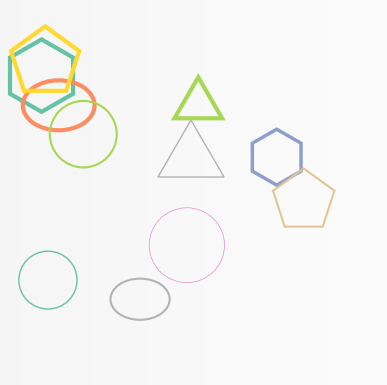[{"shape": "hexagon", "thickness": 3, "radius": 0.47, "center": [0.107, 0.804]}, {"shape": "circle", "thickness": 1, "radius": 0.38, "center": [0.124, 0.272]}, {"shape": "oval", "thickness": 3, "radius": 0.46, "center": [0.151, 0.726]}, {"shape": "hexagon", "thickness": 2.5, "radius": 0.36, "center": [0.714, 0.592]}, {"shape": "circle", "thickness": 0.5, "radius": 0.49, "center": [0.482, 0.363]}, {"shape": "triangle", "thickness": 3, "radius": 0.36, "center": [0.512, 0.728]}, {"shape": "circle", "thickness": 1.5, "radius": 0.43, "center": [0.215, 0.651]}, {"shape": "pentagon", "thickness": 3, "radius": 0.46, "center": [0.116, 0.839]}, {"shape": "pentagon", "thickness": 1.5, "radius": 0.42, "center": [0.784, 0.479]}, {"shape": "oval", "thickness": 1.5, "radius": 0.38, "center": [0.361, 0.223]}, {"shape": "triangle", "thickness": 1, "radius": 0.49, "center": [0.493, 0.589]}]